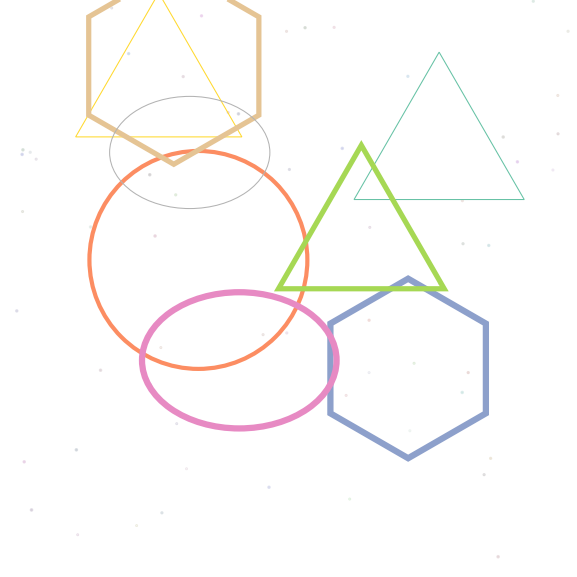[{"shape": "triangle", "thickness": 0.5, "radius": 0.85, "center": [0.76, 0.739]}, {"shape": "circle", "thickness": 2, "radius": 0.94, "center": [0.344, 0.549]}, {"shape": "hexagon", "thickness": 3, "radius": 0.78, "center": [0.707, 0.361]}, {"shape": "oval", "thickness": 3, "radius": 0.84, "center": [0.414, 0.375]}, {"shape": "triangle", "thickness": 2.5, "radius": 0.83, "center": [0.626, 0.582]}, {"shape": "triangle", "thickness": 0.5, "radius": 0.83, "center": [0.275, 0.845]}, {"shape": "hexagon", "thickness": 2.5, "radius": 0.85, "center": [0.301, 0.885]}, {"shape": "oval", "thickness": 0.5, "radius": 0.69, "center": [0.329, 0.735]}]